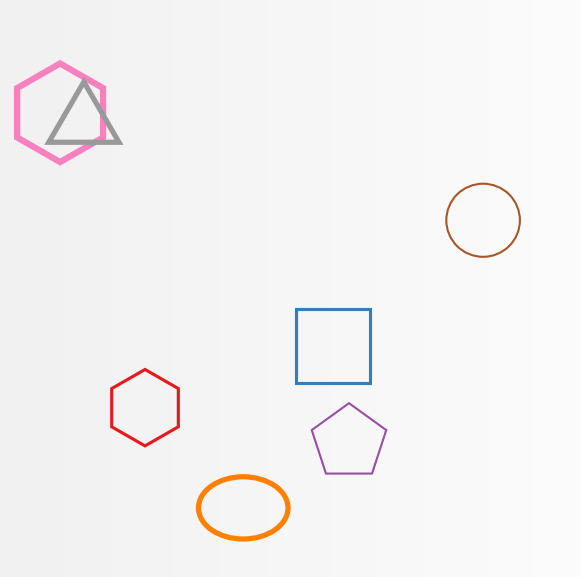[{"shape": "hexagon", "thickness": 1.5, "radius": 0.33, "center": [0.249, 0.293]}, {"shape": "square", "thickness": 1.5, "radius": 0.32, "center": [0.572, 0.4]}, {"shape": "pentagon", "thickness": 1, "radius": 0.34, "center": [0.6, 0.234]}, {"shape": "oval", "thickness": 2.5, "radius": 0.39, "center": [0.419, 0.12]}, {"shape": "circle", "thickness": 1, "radius": 0.32, "center": [0.831, 0.618]}, {"shape": "hexagon", "thickness": 3, "radius": 0.43, "center": [0.103, 0.804]}, {"shape": "triangle", "thickness": 2.5, "radius": 0.35, "center": [0.144, 0.788]}]